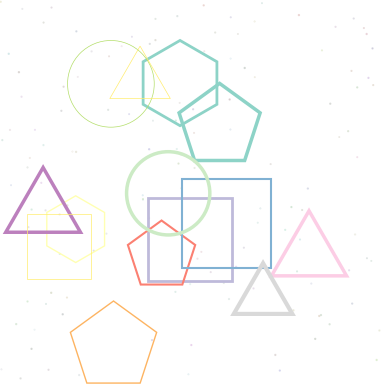[{"shape": "hexagon", "thickness": 2, "radius": 0.55, "center": [0.468, 0.784]}, {"shape": "pentagon", "thickness": 2.5, "radius": 0.55, "center": [0.57, 0.673]}, {"shape": "hexagon", "thickness": 1, "radius": 0.43, "center": [0.197, 0.405]}, {"shape": "square", "thickness": 2, "radius": 0.54, "center": [0.494, 0.378]}, {"shape": "pentagon", "thickness": 1.5, "radius": 0.46, "center": [0.42, 0.335]}, {"shape": "square", "thickness": 1.5, "radius": 0.58, "center": [0.588, 0.418]}, {"shape": "pentagon", "thickness": 1, "radius": 0.59, "center": [0.295, 0.1]}, {"shape": "circle", "thickness": 0.5, "radius": 0.56, "center": [0.288, 0.782]}, {"shape": "triangle", "thickness": 2.5, "radius": 0.56, "center": [0.803, 0.34]}, {"shape": "triangle", "thickness": 3, "radius": 0.44, "center": [0.683, 0.229]}, {"shape": "triangle", "thickness": 2.5, "radius": 0.56, "center": [0.112, 0.453]}, {"shape": "circle", "thickness": 2.5, "radius": 0.54, "center": [0.437, 0.498]}, {"shape": "triangle", "thickness": 0.5, "radius": 0.45, "center": [0.364, 0.789]}, {"shape": "square", "thickness": 0.5, "radius": 0.42, "center": [0.153, 0.359]}]